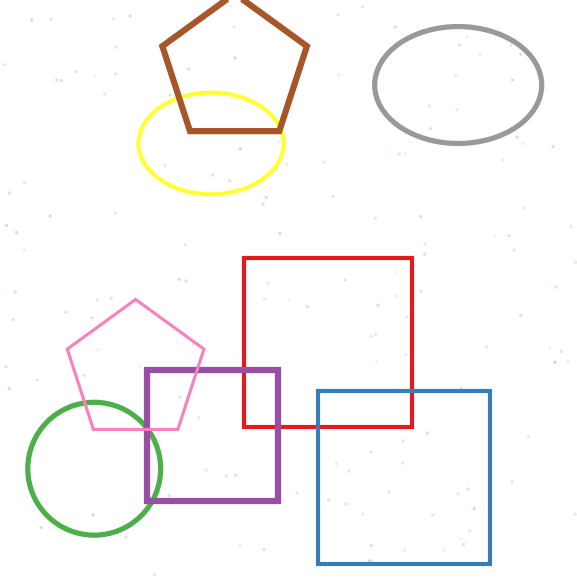[{"shape": "square", "thickness": 2, "radius": 0.73, "center": [0.568, 0.406]}, {"shape": "square", "thickness": 2, "radius": 0.75, "center": [0.7, 0.173]}, {"shape": "circle", "thickness": 2.5, "radius": 0.58, "center": [0.163, 0.187]}, {"shape": "square", "thickness": 3, "radius": 0.57, "center": [0.369, 0.246]}, {"shape": "oval", "thickness": 2, "radius": 0.63, "center": [0.366, 0.751]}, {"shape": "pentagon", "thickness": 3, "radius": 0.66, "center": [0.406, 0.879]}, {"shape": "pentagon", "thickness": 1.5, "radius": 0.62, "center": [0.235, 0.356]}, {"shape": "oval", "thickness": 2.5, "radius": 0.72, "center": [0.793, 0.852]}]